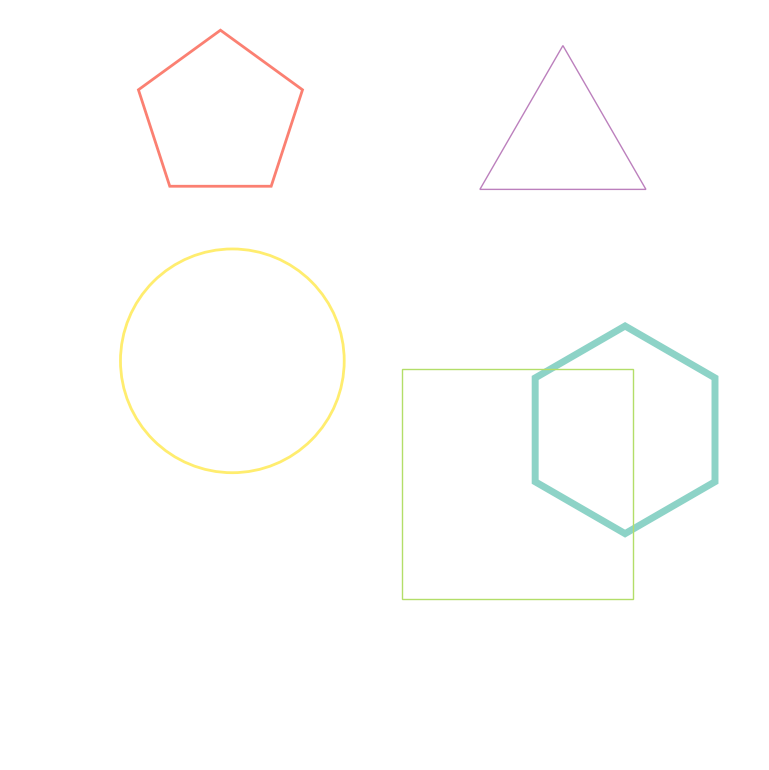[{"shape": "hexagon", "thickness": 2.5, "radius": 0.67, "center": [0.812, 0.442]}, {"shape": "pentagon", "thickness": 1, "radius": 0.56, "center": [0.286, 0.849]}, {"shape": "square", "thickness": 0.5, "radius": 0.75, "center": [0.672, 0.372]}, {"shape": "triangle", "thickness": 0.5, "radius": 0.62, "center": [0.731, 0.816]}, {"shape": "circle", "thickness": 1, "radius": 0.73, "center": [0.302, 0.531]}]